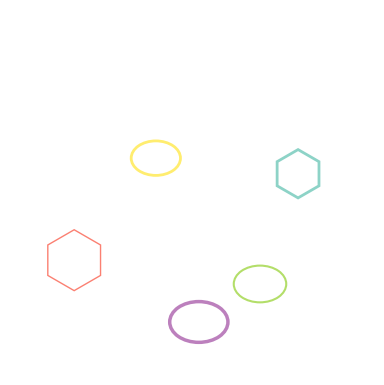[{"shape": "hexagon", "thickness": 2, "radius": 0.31, "center": [0.774, 0.549]}, {"shape": "hexagon", "thickness": 1, "radius": 0.4, "center": [0.193, 0.324]}, {"shape": "oval", "thickness": 1.5, "radius": 0.34, "center": [0.675, 0.262]}, {"shape": "oval", "thickness": 2.5, "radius": 0.38, "center": [0.516, 0.164]}, {"shape": "oval", "thickness": 2, "radius": 0.32, "center": [0.405, 0.589]}]